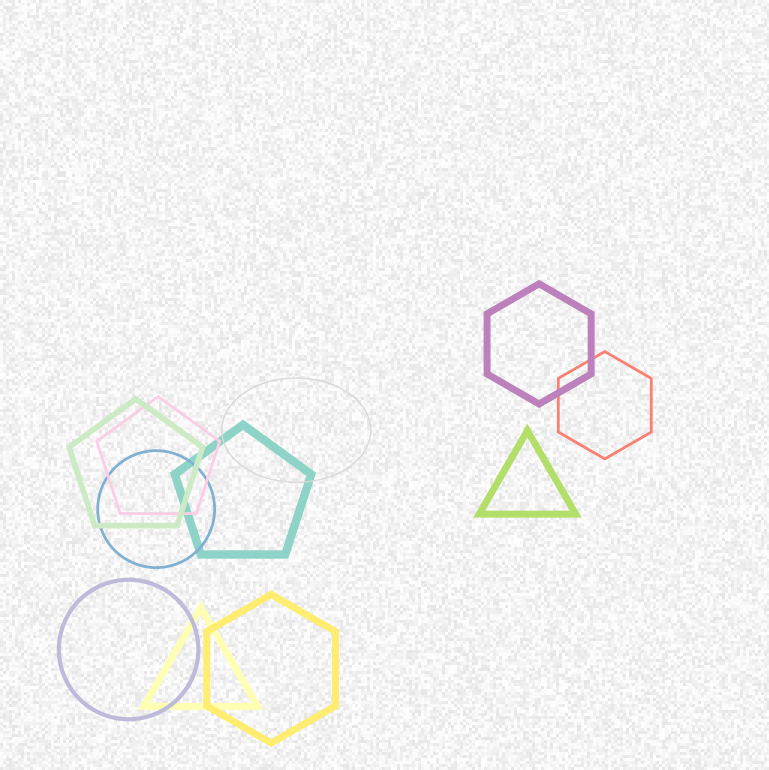[{"shape": "pentagon", "thickness": 3, "radius": 0.47, "center": [0.316, 0.355]}, {"shape": "triangle", "thickness": 2.5, "radius": 0.43, "center": [0.261, 0.125]}, {"shape": "circle", "thickness": 1.5, "radius": 0.45, "center": [0.167, 0.156]}, {"shape": "hexagon", "thickness": 1, "radius": 0.35, "center": [0.785, 0.474]}, {"shape": "circle", "thickness": 1, "radius": 0.38, "center": [0.203, 0.339]}, {"shape": "triangle", "thickness": 2.5, "radius": 0.36, "center": [0.685, 0.368]}, {"shape": "pentagon", "thickness": 1, "radius": 0.42, "center": [0.206, 0.401]}, {"shape": "oval", "thickness": 0.5, "radius": 0.48, "center": [0.385, 0.441]}, {"shape": "hexagon", "thickness": 2.5, "radius": 0.39, "center": [0.7, 0.553]}, {"shape": "pentagon", "thickness": 2, "radius": 0.46, "center": [0.176, 0.391]}, {"shape": "hexagon", "thickness": 2.5, "radius": 0.48, "center": [0.352, 0.132]}]